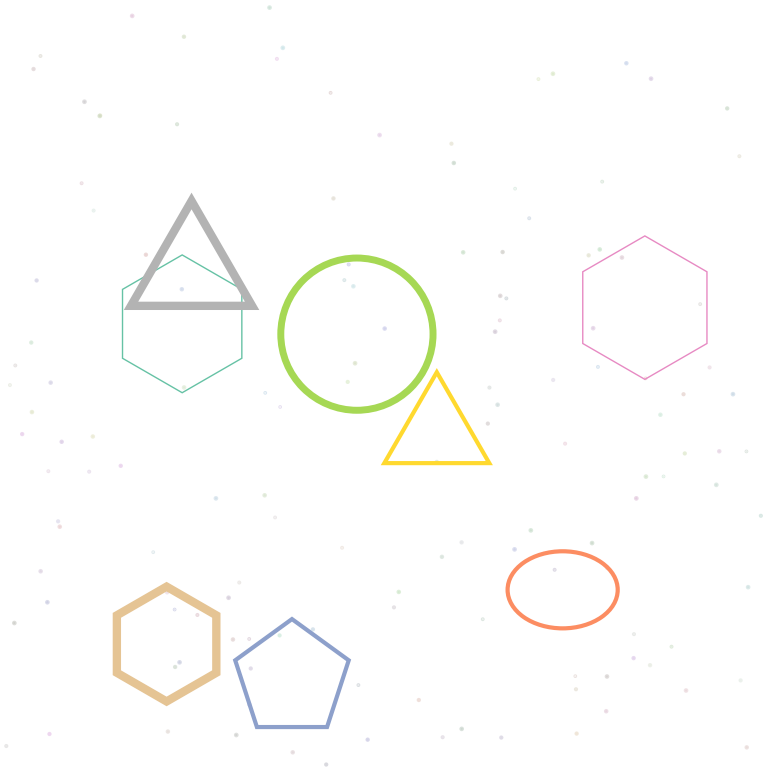[{"shape": "hexagon", "thickness": 0.5, "radius": 0.45, "center": [0.237, 0.579]}, {"shape": "oval", "thickness": 1.5, "radius": 0.36, "center": [0.731, 0.234]}, {"shape": "pentagon", "thickness": 1.5, "radius": 0.39, "center": [0.379, 0.118]}, {"shape": "hexagon", "thickness": 0.5, "radius": 0.47, "center": [0.837, 0.6]}, {"shape": "circle", "thickness": 2.5, "radius": 0.49, "center": [0.464, 0.566]}, {"shape": "triangle", "thickness": 1.5, "radius": 0.39, "center": [0.567, 0.438]}, {"shape": "hexagon", "thickness": 3, "radius": 0.37, "center": [0.216, 0.164]}, {"shape": "triangle", "thickness": 3, "radius": 0.45, "center": [0.249, 0.648]}]